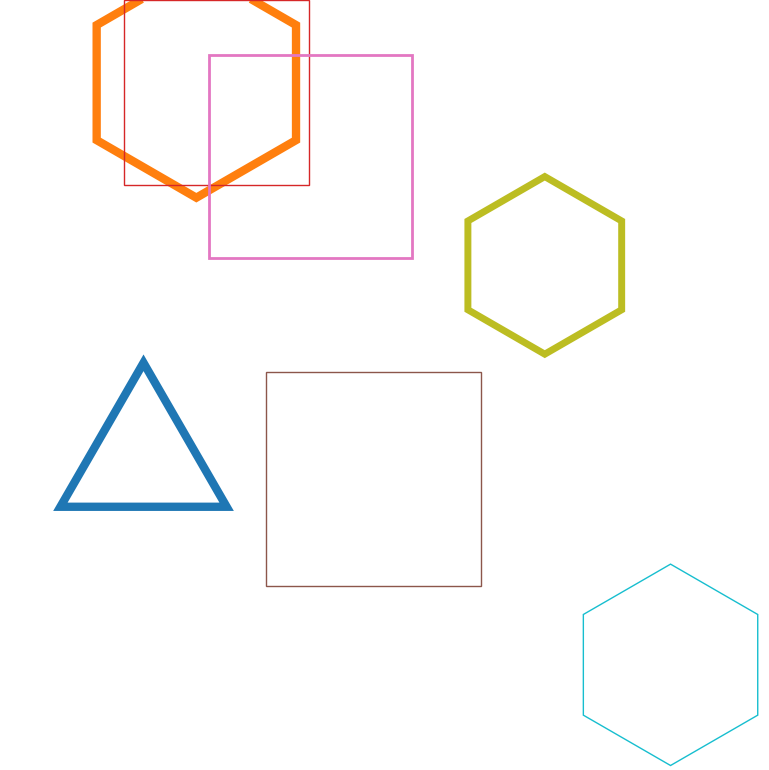[{"shape": "triangle", "thickness": 3, "radius": 0.62, "center": [0.186, 0.404]}, {"shape": "hexagon", "thickness": 3, "radius": 0.75, "center": [0.255, 0.893]}, {"shape": "square", "thickness": 0.5, "radius": 0.6, "center": [0.281, 0.88]}, {"shape": "square", "thickness": 0.5, "radius": 0.7, "center": [0.485, 0.378]}, {"shape": "square", "thickness": 1, "radius": 0.66, "center": [0.403, 0.797]}, {"shape": "hexagon", "thickness": 2.5, "radius": 0.58, "center": [0.708, 0.655]}, {"shape": "hexagon", "thickness": 0.5, "radius": 0.65, "center": [0.871, 0.137]}]